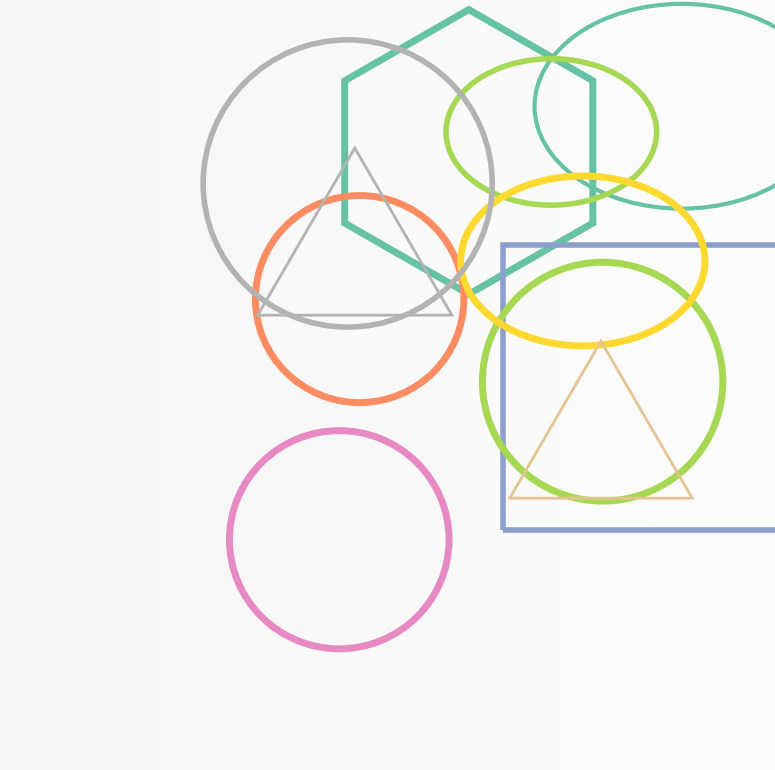[{"shape": "hexagon", "thickness": 2.5, "radius": 0.92, "center": [0.605, 0.803]}, {"shape": "oval", "thickness": 1.5, "radius": 0.95, "center": [0.88, 0.862]}, {"shape": "circle", "thickness": 2.5, "radius": 0.67, "center": [0.464, 0.612]}, {"shape": "square", "thickness": 2, "radius": 0.93, "center": [0.833, 0.497]}, {"shape": "circle", "thickness": 2.5, "radius": 0.71, "center": [0.438, 0.299]}, {"shape": "oval", "thickness": 2, "radius": 0.68, "center": [0.711, 0.829]}, {"shape": "circle", "thickness": 2.5, "radius": 0.78, "center": [0.778, 0.504]}, {"shape": "oval", "thickness": 2.5, "radius": 0.79, "center": [0.752, 0.661]}, {"shape": "triangle", "thickness": 1, "radius": 0.68, "center": [0.775, 0.421]}, {"shape": "circle", "thickness": 2, "radius": 0.93, "center": [0.449, 0.762]}, {"shape": "triangle", "thickness": 1, "radius": 0.72, "center": [0.458, 0.663]}]